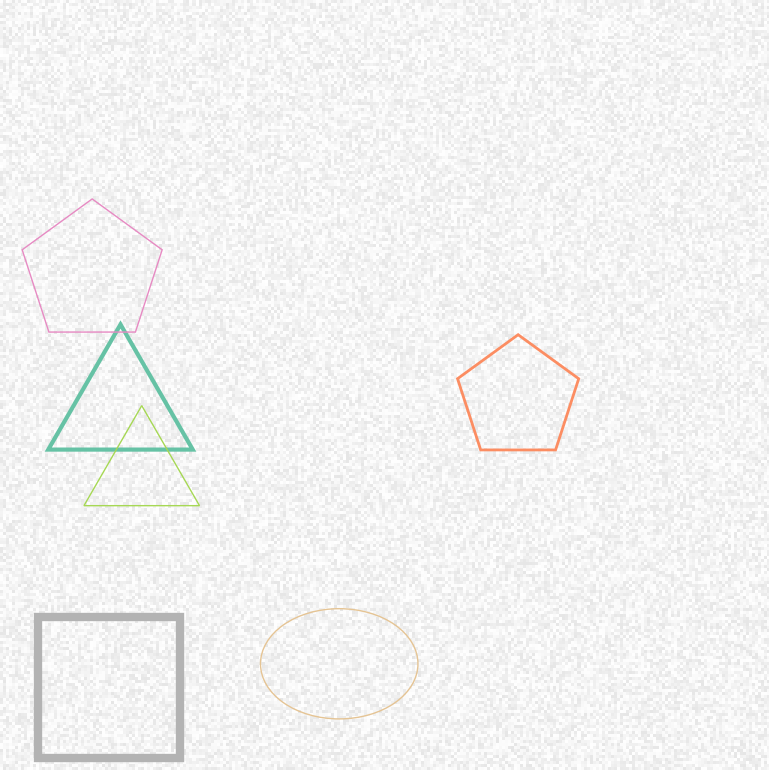[{"shape": "triangle", "thickness": 1.5, "radius": 0.54, "center": [0.156, 0.47]}, {"shape": "pentagon", "thickness": 1, "radius": 0.41, "center": [0.673, 0.483]}, {"shape": "pentagon", "thickness": 0.5, "radius": 0.48, "center": [0.12, 0.646]}, {"shape": "triangle", "thickness": 0.5, "radius": 0.43, "center": [0.184, 0.387]}, {"shape": "oval", "thickness": 0.5, "radius": 0.51, "center": [0.441, 0.138]}, {"shape": "square", "thickness": 3, "radius": 0.46, "center": [0.142, 0.107]}]